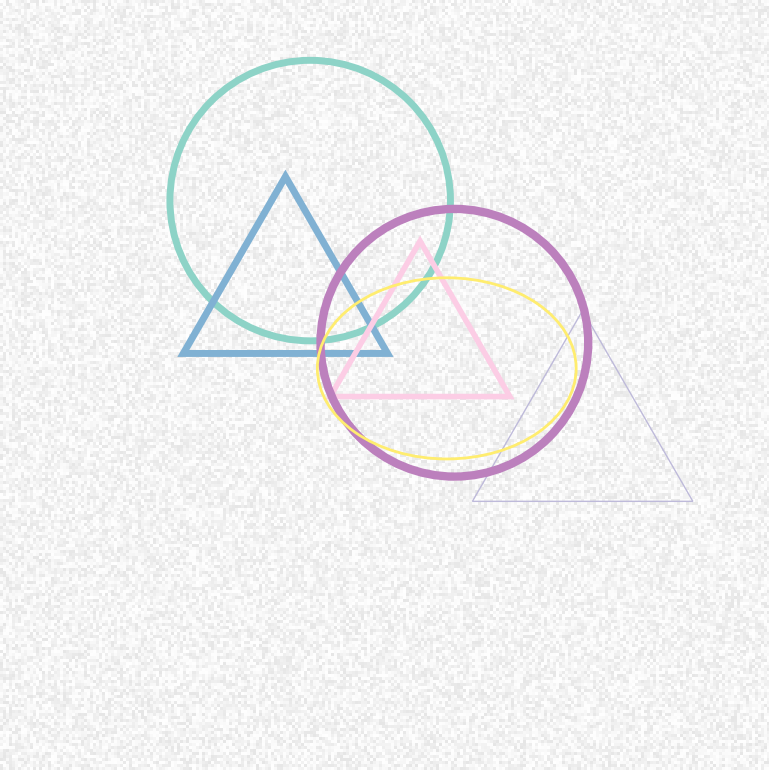[{"shape": "circle", "thickness": 2.5, "radius": 0.91, "center": [0.403, 0.74]}, {"shape": "triangle", "thickness": 0.5, "radius": 0.83, "center": [0.757, 0.432]}, {"shape": "triangle", "thickness": 2.5, "radius": 0.77, "center": [0.371, 0.618]}, {"shape": "triangle", "thickness": 2, "radius": 0.67, "center": [0.546, 0.552]}, {"shape": "circle", "thickness": 3, "radius": 0.87, "center": [0.59, 0.555]}, {"shape": "oval", "thickness": 1, "radius": 0.84, "center": [0.58, 0.522]}]